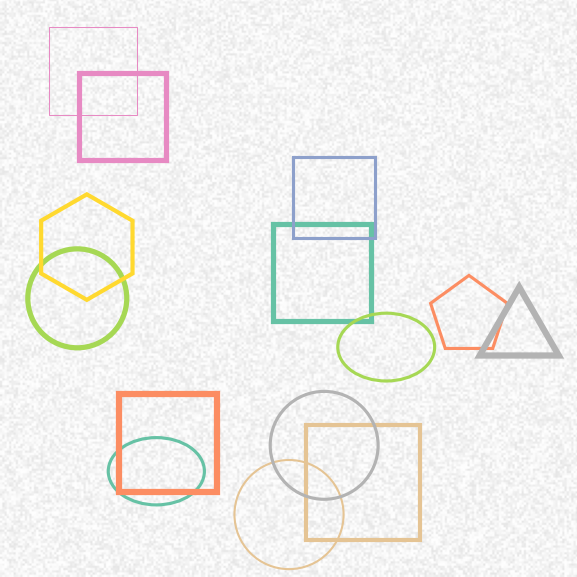[{"shape": "square", "thickness": 2.5, "radius": 0.42, "center": [0.558, 0.527]}, {"shape": "oval", "thickness": 1.5, "radius": 0.42, "center": [0.271, 0.183]}, {"shape": "square", "thickness": 3, "radius": 0.42, "center": [0.291, 0.232]}, {"shape": "pentagon", "thickness": 1.5, "radius": 0.35, "center": [0.812, 0.452]}, {"shape": "square", "thickness": 1.5, "radius": 0.35, "center": [0.579, 0.657]}, {"shape": "square", "thickness": 0.5, "radius": 0.38, "center": [0.161, 0.876]}, {"shape": "square", "thickness": 2.5, "radius": 0.38, "center": [0.211, 0.797]}, {"shape": "oval", "thickness": 1.5, "radius": 0.42, "center": [0.669, 0.398]}, {"shape": "circle", "thickness": 2.5, "radius": 0.43, "center": [0.134, 0.483]}, {"shape": "hexagon", "thickness": 2, "radius": 0.46, "center": [0.15, 0.571]}, {"shape": "square", "thickness": 2, "radius": 0.5, "center": [0.629, 0.164]}, {"shape": "circle", "thickness": 1, "radius": 0.47, "center": [0.5, 0.108]}, {"shape": "circle", "thickness": 1.5, "radius": 0.47, "center": [0.561, 0.228]}, {"shape": "triangle", "thickness": 3, "radius": 0.4, "center": [0.899, 0.423]}]